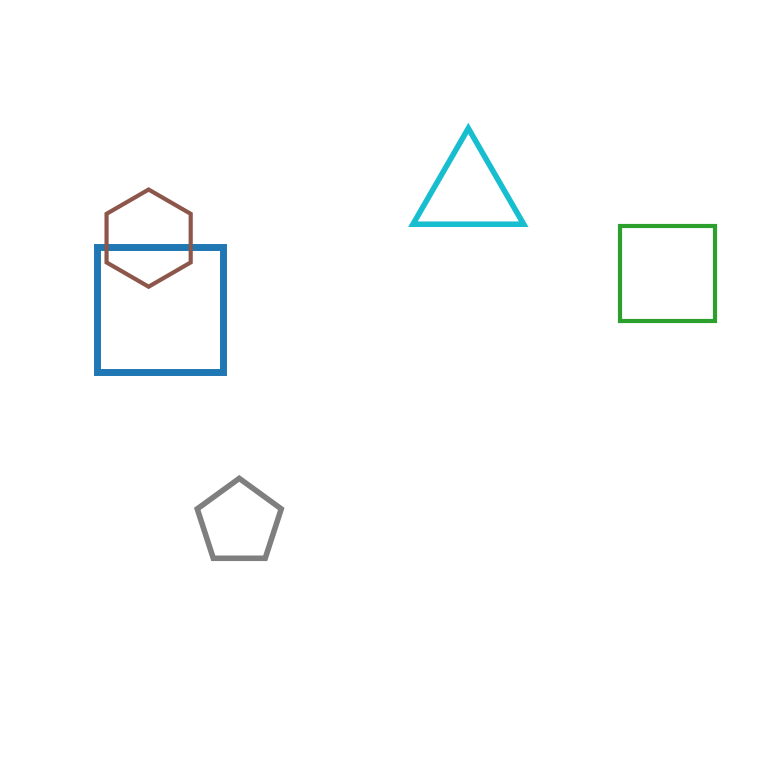[{"shape": "square", "thickness": 2.5, "radius": 0.41, "center": [0.208, 0.598]}, {"shape": "square", "thickness": 1.5, "radius": 0.31, "center": [0.866, 0.645]}, {"shape": "hexagon", "thickness": 1.5, "radius": 0.32, "center": [0.193, 0.691]}, {"shape": "pentagon", "thickness": 2, "radius": 0.29, "center": [0.311, 0.321]}, {"shape": "triangle", "thickness": 2, "radius": 0.42, "center": [0.608, 0.75]}]